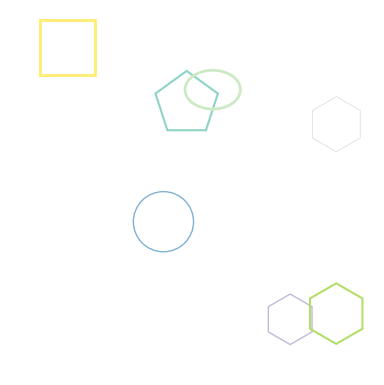[{"shape": "pentagon", "thickness": 1.5, "radius": 0.43, "center": [0.485, 0.731]}, {"shape": "hexagon", "thickness": 1, "radius": 0.33, "center": [0.754, 0.171]}, {"shape": "circle", "thickness": 1, "radius": 0.39, "center": [0.425, 0.424]}, {"shape": "hexagon", "thickness": 1.5, "radius": 0.39, "center": [0.873, 0.185]}, {"shape": "hexagon", "thickness": 0.5, "radius": 0.36, "center": [0.874, 0.677]}, {"shape": "oval", "thickness": 2, "radius": 0.36, "center": [0.553, 0.767]}, {"shape": "square", "thickness": 2, "radius": 0.35, "center": [0.176, 0.877]}]